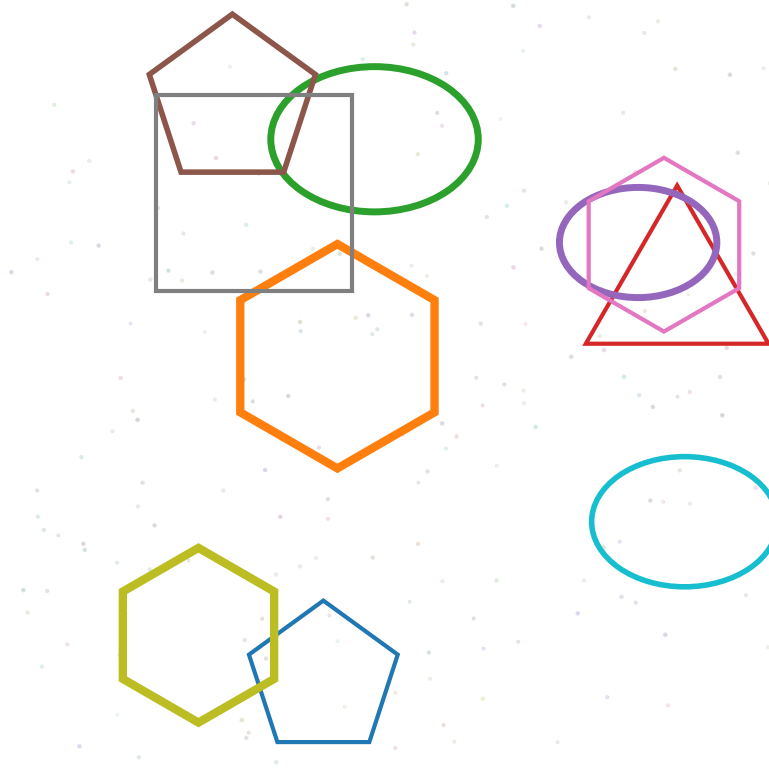[{"shape": "pentagon", "thickness": 1.5, "radius": 0.51, "center": [0.42, 0.118]}, {"shape": "hexagon", "thickness": 3, "radius": 0.73, "center": [0.438, 0.537]}, {"shape": "oval", "thickness": 2.5, "radius": 0.67, "center": [0.486, 0.819]}, {"shape": "triangle", "thickness": 1.5, "radius": 0.68, "center": [0.879, 0.622]}, {"shape": "oval", "thickness": 2.5, "radius": 0.51, "center": [0.829, 0.685]}, {"shape": "pentagon", "thickness": 2, "radius": 0.57, "center": [0.302, 0.868]}, {"shape": "hexagon", "thickness": 1.5, "radius": 0.56, "center": [0.862, 0.682]}, {"shape": "square", "thickness": 1.5, "radius": 0.64, "center": [0.33, 0.75]}, {"shape": "hexagon", "thickness": 3, "radius": 0.57, "center": [0.258, 0.175]}, {"shape": "oval", "thickness": 2, "radius": 0.6, "center": [0.889, 0.322]}]